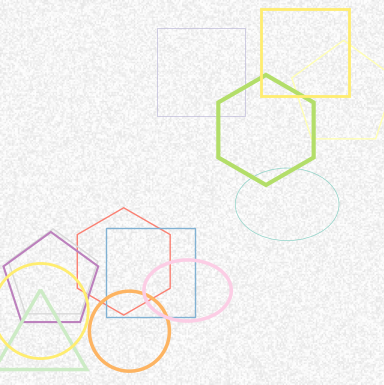[{"shape": "oval", "thickness": 0.5, "radius": 0.67, "center": [0.746, 0.469]}, {"shape": "pentagon", "thickness": 1, "radius": 0.71, "center": [0.893, 0.754]}, {"shape": "square", "thickness": 0.5, "radius": 0.57, "center": [0.521, 0.813]}, {"shape": "hexagon", "thickness": 1, "radius": 0.7, "center": [0.321, 0.321]}, {"shape": "square", "thickness": 1, "radius": 0.58, "center": [0.391, 0.292]}, {"shape": "circle", "thickness": 2.5, "radius": 0.52, "center": [0.336, 0.14]}, {"shape": "hexagon", "thickness": 3, "radius": 0.71, "center": [0.691, 0.662]}, {"shape": "oval", "thickness": 2.5, "radius": 0.57, "center": [0.487, 0.245]}, {"shape": "pentagon", "thickness": 1, "radius": 0.61, "center": [0.138, 0.284]}, {"shape": "pentagon", "thickness": 1.5, "radius": 0.65, "center": [0.132, 0.268]}, {"shape": "triangle", "thickness": 2.5, "radius": 0.69, "center": [0.105, 0.109]}, {"shape": "circle", "thickness": 2, "radius": 0.62, "center": [0.106, 0.192]}, {"shape": "square", "thickness": 2, "radius": 0.57, "center": [0.793, 0.864]}]